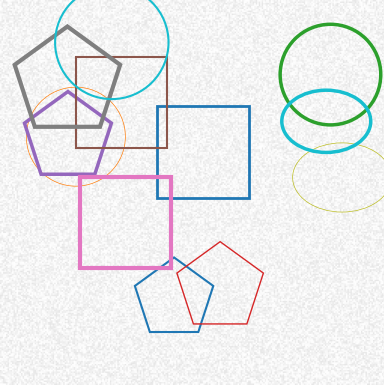[{"shape": "pentagon", "thickness": 1.5, "radius": 0.54, "center": [0.452, 0.224]}, {"shape": "square", "thickness": 2, "radius": 0.6, "center": [0.528, 0.606]}, {"shape": "circle", "thickness": 0.5, "radius": 0.64, "center": [0.197, 0.645]}, {"shape": "circle", "thickness": 2.5, "radius": 0.65, "center": [0.858, 0.806]}, {"shape": "pentagon", "thickness": 1, "radius": 0.59, "center": [0.572, 0.254]}, {"shape": "pentagon", "thickness": 2.5, "radius": 0.59, "center": [0.177, 0.643]}, {"shape": "square", "thickness": 1.5, "radius": 0.59, "center": [0.315, 0.733]}, {"shape": "square", "thickness": 3, "radius": 0.59, "center": [0.327, 0.422]}, {"shape": "pentagon", "thickness": 3, "radius": 0.72, "center": [0.175, 0.787]}, {"shape": "oval", "thickness": 0.5, "radius": 0.64, "center": [0.888, 0.539]}, {"shape": "oval", "thickness": 2.5, "radius": 0.58, "center": [0.847, 0.685]}, {"shape": "circle", "thickness": 1.5, "radius": 0.74, "center": [0.29, 0.89]}]